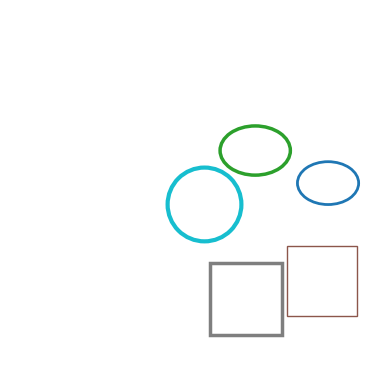[{"shape": "oval", "thickness": 2, "radius": 0.4, "center": [0.852, 0.524]}, {"shape": "oval", "thickness": 2.5, "radius": 0.46, "center": [0.663, 0.609]}, {"shape": "square", "thickness": 1, "radius": 0.45, "center": [0.836, 0.27]}, {"shape": "square", "thickness": 2.5, "radius": 0.46, "center": [0.639, 0.223]}, {"shape": "circle", "thickness": 3, "radius": 0.48, "center": [0.531, 0.469]}]